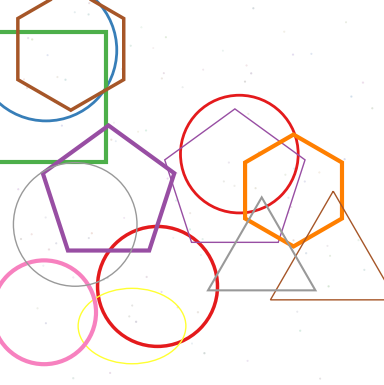[{"shape": "circle", "thickness": 2.5, "radius": 0.78, "center": [0.409, 0.256]}, {"shape": "circle", "thickness": 2, "radius": 0.76, "center": [0.622, 0.6]}, {"shape": "circle", "thickness": 2, "radius": 0.92, "center": [0.12, 0.87]}, {"shape": "square", "thickness": 3, "radius": 0.84, "center": [0.107, 0.748]}, {"shape": "pentagon", "thickness": 3, "radius": 0.9, "center": [0.282, 0.495]}, {"shape": "pentagon", "thickness": 1, "radius": 0.96, "center": [0.61, 0.526]}, {"shape": "hexagon", "thickness": 3, "radius": 0.73, "center": [0.762, 0.505]}, {"shape": "oval", "thickness": 1, "radius": 0.7, "center": [0.343, 0.153]}, {"shape": "hexagon", "thickness": 2.5, "radius": 0.79, "center": [0.184, 0.873]}, {"shape": "triangle", "thickness": 1, "radius": 0.94, "center": [0.865, 0.315]}, {"shape": "circle", "thickness": 3, "radius": 0.67, "center": [0.115, 0.189]}, {"shape": "triangle", "thickness": 1.5, "radius": 0.8, "center": [0.68, 0.326]}, {"shape": "circle", "thickness": 1, "radius": 0.8, "center": [0.195, 0.417]}]